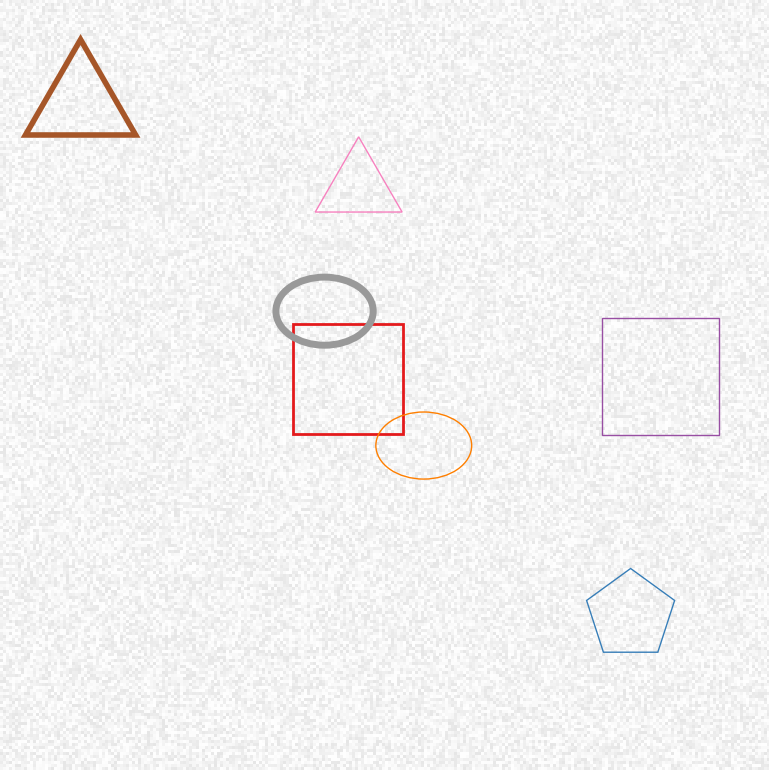[{"shape": "square", "thickness": 1, "radius": 0.36, "center": [0.452, 0.508]}, {"shape": "pentagon", "thickness": 0.5, "radius": 0.3, "center": [0.819, 0.202]}, {"shape": "square", "thickness": 0.5, "radius": 0.38, "center": [0.858, 0.511]}, {"shape": "oval", "thickness": 0.5, "radius": 0.31, "center": [0.55, 0.421]}, {"shape": "triangle", "thickness": 2, "radius": 0.41, "center": [0.105, 0.866]}, {"shape": "triangle", "thickness": 0.5, "radius": 0.33, "center": [0.466, 0.757]}, {"shape": "oval", "thickness": 2.5, "radius": 0.32, "center": [0.421, 0.596]}]